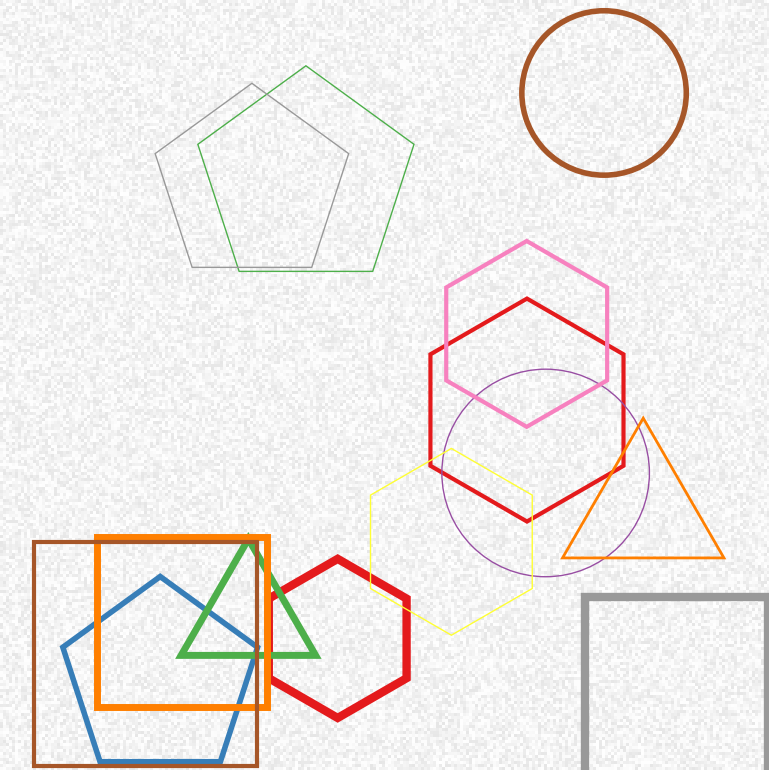[{"shape": "hexagon", "thickness": 3, "radius": 0.52, "center": [0.439, 0.171]}, {"shape": "hexagon", "thickness": 1.5, "radius": 0.72, "center": [0.684, 0.467]}, {"shape": "pentagon", "thickness": 2, "radius": 0.66, "center": [0.208, 0.118]}, {"shape": "triangle", "thickness": 2.5, "radius": 0.5, "center": [0.323, 0.199]}, {"shape": "pentagon", "thickness": 0.5, "radius": 0.74, "center": [0.397, 0.767]}, {"shape": "circle", "thickness": 0.5, "radius": 0.67, "center": [0.709, 0.386]}, {"shape": "square", "thickness": 2.5, "radius": 0.55, "center": [0.236, 0.193]}, {"shape": "triangle", "thickness": 1, "radius": 0.61, "center": [0.835, 0.336]}, {"shape": "hexagon", "thickness": 0.5, "radius": 0.61, "center": [0.586, 0.296]}, {"shape": "square", "thickness": 1.5, "radius": 0.73, "center": [0.189, 0.151]}, {"shape": "circle", "thickness": 2, "radius": 0.53, "center": [0.785, 0.879]}, {"shape": "hexagon", "thickness": 1.5, "radius": 0.6, "center": [0.684, 0.566]}, {"shape": "square", "thickness": 3, "radius": 0.59, "center": [0.878, 0.106]}, {"shape": "pentagon", "thickness": 0.5, "radius": 0.66, "center": [0.327, 0.76]}]